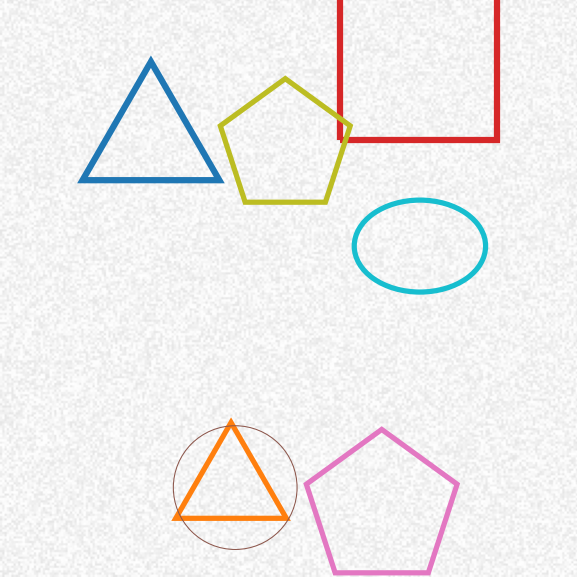[{"shape": "triangle", "thickness": 3, "radius": 0.68, "center": [0.261, 0.756]}, {"shape": "triangle", "thickness": 2.5, "radius": 0.55, "center": [0.4, 0.157]}, {"shape": "square", "thickness": 3, "radius": 0.68, "center": [0.725, 0.893]}, {"shape": "circle", "thickness": 0.5, "radius": 0.54, "center": [0.407, 0.155]}, {"shape": "pentagon", "thickness": 2.5, "radius": 0.69, "center": [0.661, 0.118]}, {"shape": "pentagon", "thickness": 2.5, "radius": 0.59, "center": [0.494, 0.745]}, {"shape": "oval", "thickness": 2.5, "radius": 0.57, "center": [0.727, 0.573]}]